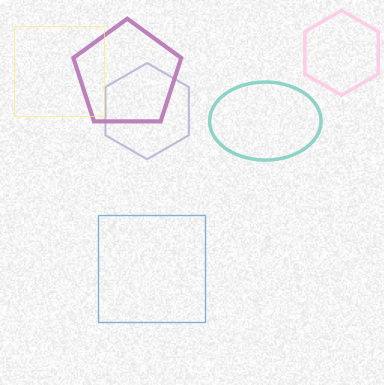[{"shape": "oval", "thickness": 2.5, "radius": 0.72, "center": [0.689, 0.686]}, {"shape": "hexagon", "thickness": 1.5, "radius": 0.63, "center": [0.382, 0.711]}, {"shape": "square", "thickness": 1, "radius": 0.7, "center": [0.393, 0.302]}, {"shape": "hexagon", "thickness": 2.5, "radius": 0.55, "center": [0.887, 0.863]}, {"shape": "pentagon", "thickness": 3, "radius": 0.74, "center": [0.331, 0.804]}, {"shape": "square", "thickness": 0.5, "radius": 0.59, "center": [0.153, 0.815]}]